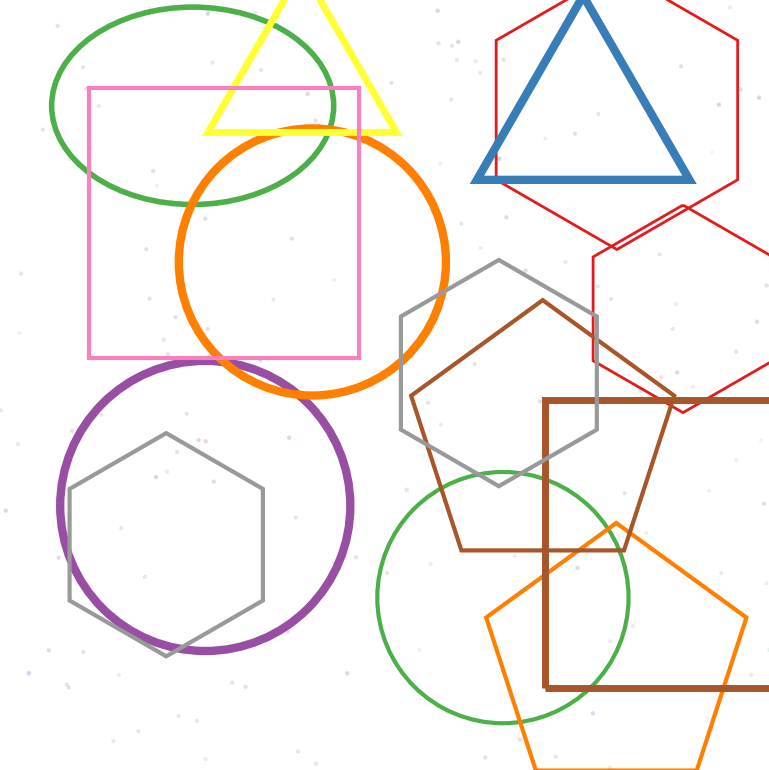[{"shape": "hexagon", "thickness": 1, "radius": 0.67, "center": [0.887, 0.599]}, {"shape": "hexagon", "thickness": 1, "radius": 0.91, "center": [0.801, 0.857]}, {"shape": "triangle", "thickness": 3, "radius": 0.8, "center": [0.757, 0.846]}, {"shape": "circle", "thickness": 1.5, "radius": 0.82, "center": [0.653, 0.224]}, {"shape": "oval", "thickness": 2, "radius": 0.92, "center": [0.25, 0.863]}, {"shape": "circle", "thickness": 3, "radius": 0.94, "center": [0.267, 0.343]}, {"shape": "circle", "thickness": 3, "radius": 0.87, "center": [0.406, 0.66]}, {"shape": "pentagon", "thickness": 1.5, "radius": 0.89, "center": [0.8, 0.143]}, {"shape": "triangle", "thickness": 2.5, "radius": 0.71, "center": [0.392, 0.899]}, {"shape": "square", "thickness": 2.5, "radius": 0.93, "center": [0.894, 0.293]}, {"shape": "pentagon", "thickness": 1.5, "radius": 0.9, "center": [0.705, 0.431]}, {"shape": "square", "thickness": 1.5, "radius": 0.88, "center": [0.291, 0.711]}, {"shape": "hexagon", "thickness": 1.5, "radius": 0.73, "center": [0.648, 0.516]}, {"shape": "hexagon", "thickness": 1.5, "radius": 0.72, "center": [0.216, 0.293]}]